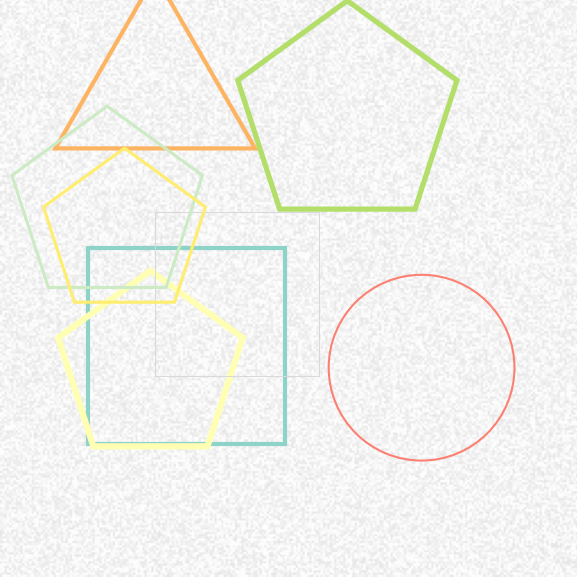[{"shape": "square", "thickness": 2, "radius": 0.85, "center": [0.323, 0.4]}, {"shape": "pentagon", "thickness": 3, "radius": 0.84, "center": [0.26, 0.362]}, {"shape": "circle", "thickness": 1, "radius": 0.8, "center": [0.73, 0.362]}, {"shape": "triangle", "thickness": 2, "radius": 1.0, "center": [0.269, 0.842]}, {"shape": "pentagon", "thickness": 2.5, "radius": 1.0, "center": [0.601, 0.798]}, {"shape": "square", "thickness": 0.5, "radius": 0.71, "center": [0.41, 0.49]}, {"shape": "pentagon", "thickness": 1.5, "radius": 0.87, "center": [0.186, 0.642]}, {"shape": "pentagon", "thickness": 1.5, "radius": 0.74, "center": [0.215, 0.595]}]